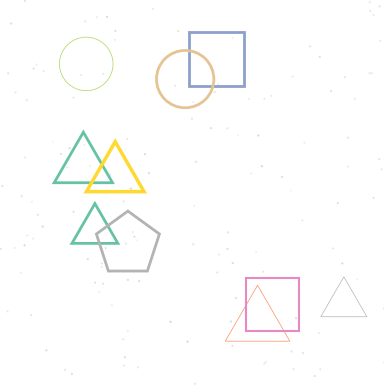[{"shape": "triangle", "thickness": 2, "radius": 0.44, "center": [0.217, 0.569]}, {"shape": "triangle", "thickness": 2, "radius": 0.34, "center": [0.247, 0.402]}, {"shape": "triangle", "thickness": 0.5, "radius": 0.48, "center": [0.669, 0.162]}, {"shape": "square", "thickness": 2, "radius": 0.35, "center": [0.562, 0.847]}, {"shape": "square", "thickness": 1.5, "radius": 0.34, "center": [0.708, 0.21]}, {"shape": "circle", "thickness": 0.5, "radius": 0.35, "center": [0.224, 0.834]}, {"shape": "triangle", "thickness": 2.5, "radius": 0.43, "center": [0.299, 0.545]}, {"shape": "circle", "thickness": 2, "radius": 0.37, "center": [0.481, 0.795]}, {"shape": "pentagon", "thickness": 2, "radius": 0.43, "center": [0.332, 0.366]}, {"shape": "triangle", "thickness": 0.5, "radius": 0.35, "center": [0.893, 0.212]}]